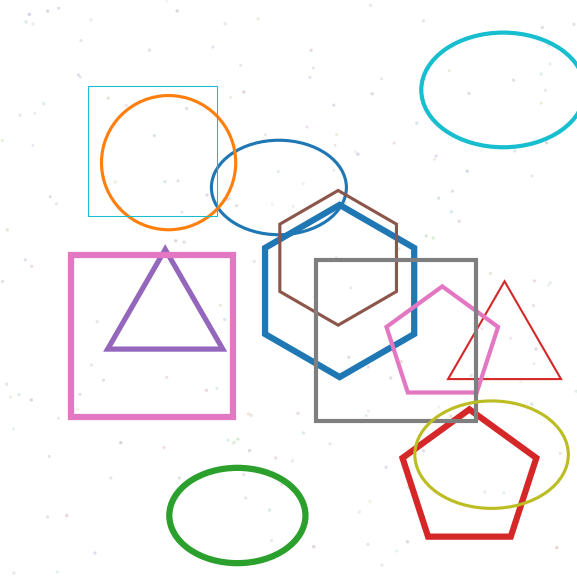[{"shape": "hexagon", "thickness": 3, "radius": 0.75, "center": [0.588, 0.495]}, {"shape": "oval", "thickness": 1.5, "radius": 0.58, "center": [0.483, 0.674]}, {"shape": "circle", "thickness": 1.5, "radius": 0.58, "center": [0.292, 0.718]}, {"shape": "oval", "thickness": 3, "radius": 0.59, "center": [0.411, 0.107]}, {"shape": "pentagon", "thickness": 3, "radius": 0.61, "center": [0.813, 0.168]}, {"shape": "triangle", "thickness": 1, "radius": 0.56, "center": [0.874, 0.399]}, {"shape": "triangle", "thickness": 2.5, "radius": 0.58, "center": [0.286, 0.452]}, {"shape": "hexagon", "thickness": 1.5, "radius": 0.58, "center": [0.586, 0.553]}, {"shape": "square", "thickness": 3, "radius": 0.7, "center": [0.263, 0.417]}, {"shape": "pentagon", "thickness": 2, "radius": 0.51, "center": [0.766, 0.402]}, {"shape": "square", "thickness": 2, "radius": 0.7, "center": [0.686, 0.41]}, {"shape": "oval", "thickness": 1.5, "radius": 0.66, "center": [0.851, 0.212]}, {"shape": "square", "thickness": 0.5, "radius": 0.56, "center": [0.264, 0.738]}, {"shape": "oval", "thickness": 2, "radius": 0.71, "center": [0.871, 0.843]}]